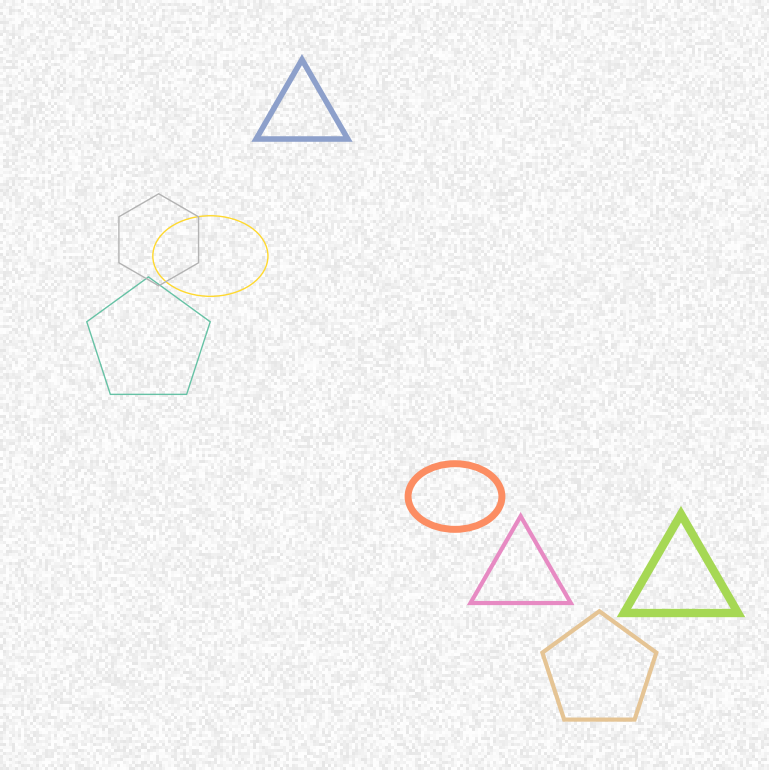[{"shape": "pentagon", "thickness": 0.5, "radius": 0.42, "center": [0.193, 0.556]}, {"shape": "oval", "thickness": 2.5, "radius": 0.3, "center": [0.591, 0.355]}, {"shape": "triangle", "thickness": 2, "radius": 0.34, "center": [0.392, 0.854]}, {"shape": "triangle", "thickness": 1.5, "radius": 0.38, "center": [0.676, 0.254]}, {"shape": "triangle", "thickness": 3, "radius": 0.43, "center": [0.884, 0.247]}, {"shape": "oval", "thickness": 0.5, "radius": 0.37, "center": [0.273, 0.667]}, {"shape": "pentagon", "thickness": 1.5, "radius": 0.39, "center": [0.778, 0.128]}, {"shape": "hexagon", "thickness": 0.5, "radius": 0.3, "center": [0.206, 0.689]}]